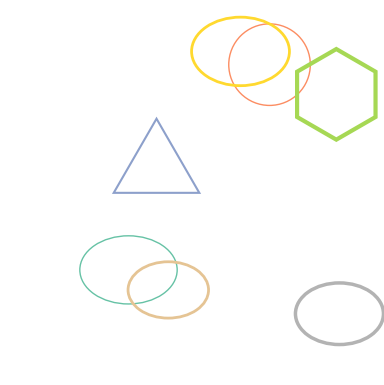[{"shape": "oval", "thickness": 1, "radius": 0.63, "center": [0.334, 0.299]}, {"shape": "circle", "thickness": 1, "radius": 0.53, "center": [0.7, 0.832]}, {"shape": "triangle", "thickness": 1.5, "radius": 0.64, "center": [0.407, 0.563]}, {"shape": "hexagon", "thickness": 3, "radius": 0.59, "center": [0.874, 0.755]}, {"shape": "oval", "thickness": 2, "radius": 0.64, "center": [0.625, 0.866]}, {"shape": "oval", "thickness": 2, "radius": 0.52, "center": [0.437, 0.247]}, {"shape": "oval", "thickness": 2.5, "radius": 0.57, "center": [0.882, 0.185]}]